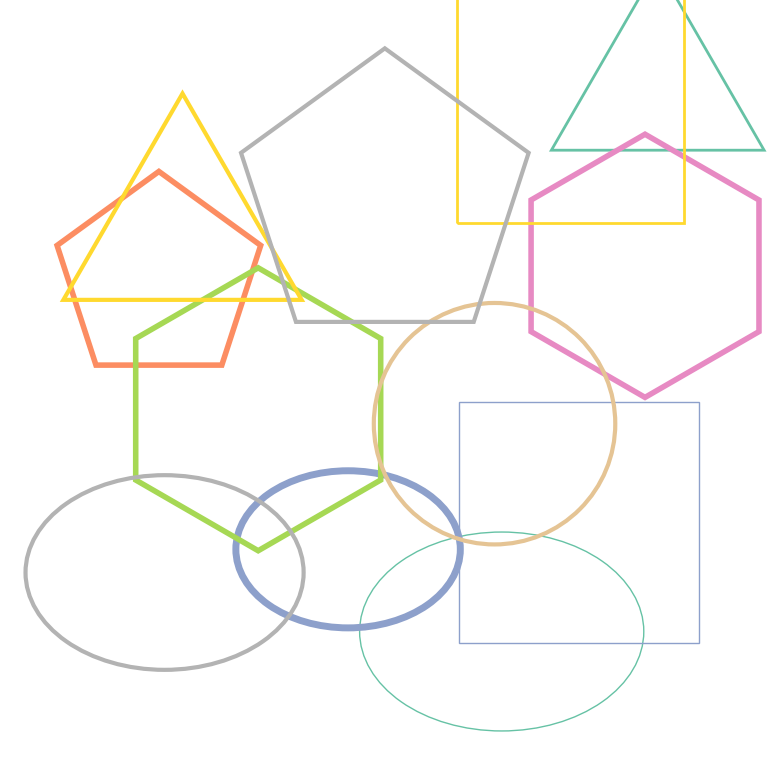[{"shape": "triangle", "thickness": 1, "radius": 0.8, "center": [0.854, 0.885]}, {"shape": "oval", "thickness": 0.5, "radius": 0.92, "center": [0.652, 0.18]}, {"shape": "pentagon", "thickness": 2, "radius": 0.7, "center": [0.206, 0.638]}, {"shape": "square", "thickness": 0.5, "radius": 0.78, "center": [0.752, 0.321]}, {"shape": "oval", "thickness": 2.5, "radius": 0.73, "center": [0.452, 0.287]}, {"shape": "hexagon", "thickness": 2, "radius": 0.85, "center": [0.838, 0.655]}, {"shape": "hexagon", "thickness": 2, "radius": 0.92, "center": [0.335, 0.468]}, {"shape": "triangle", "thickness": 1.5, "radius": 0.89, "center": [0.237, 0.7]}, {"shape": "square", "thickness": 1, "radius": 0.74, "center": [0.741, 0.859]}, {"shape": "circle", "thickness": 1.5, "radius": 0.78, "center": [0.642, 0.45]}, {"shape": "pentagon", "thickness": 1.5, "radius": 0.98, "center": [0.5, 0.741]}, {"shape": "oval", "thickness": 1.5, "radius": 0.9, "center": [0.214, 0.256]}]